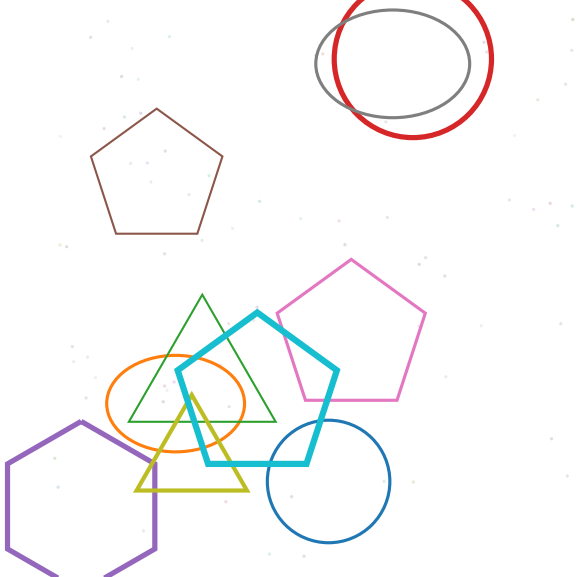[{"shape": "circle", "thickness": 1.5, "radius": 0.53, "center": [0.569, 0.165]}, {"shape": "oval", "thickness": 1.5, "radius": 0.6, "center": [0.304, 0.3]}, {"shape": "triangle", "thickness": 1, "radius": 0.73, "center": [0.35, 0.342]}, {"shape": "circle", "thickness": 2.5, "radius": 0.68, "center": [0.715, 0.897]}, {"shape": "hexagon", "thickness": 2.5, "radius": 0.74, "center": [0.141, 0.122]}, {"shape": "pentagon", "thickness": 1, "radius": 0.6, "center": [0.271, 0.691]}, {"shape": "pentagon", "thickness": 1.5, "radius": 0.67, "center": [0.608, 0.415]}, {"shape": "oval", "thickness": 1.5, "radius": 0.67, "center": [0.68, 0.889]}, {"shape": "triangle", "thickness": 2, "radius": 0.55, "center": [0.332, 0.205]}, {"shape": "pentagon", "thickness": 3, "radius": 0.72, "center": [0.446, 0.313]}]